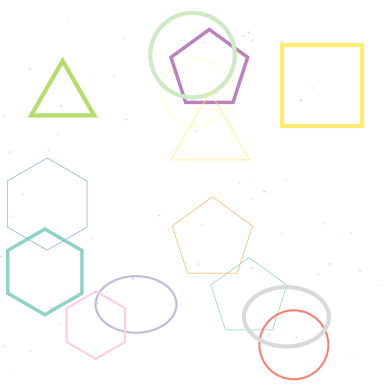[{"shape": "hexagon", "thickness": 2.5, "radius": 0.56, "center": [0.116, 0.294]}, {"shape": "pentagon", "thickness": 0.5, "radius": 0.52, "center": [0.646, 0.227]}, {"shape": "circle", "thickness": 0.5, "radius": 0.44, "center": [0.509, 0.76]}, {"shape": "oval", "thickness": 1.5, "radius": 0.53, "center": [0.353, 0.209]}, {"shape": "circle", "thickness": 1.5, "radius": 0.45, "center": [0.763, 0.104]}, {"shape": "hexagon", "thickness": 0.5, "radius": 0.6, "center": [0.123, 0.47]}, {"shape": "pentagon", "thickness": 0.5, "radius": 0.55, "center": [0.552, 0.379]}, {"shape": "triangle", "thickness": 3, "radius": 0.47, "center": [0.163, 0.747]}, {"shape": "hexagon", "thickness": 1.5, "radius": 0.44, "center": [0.249, 0.156]}, {"shape": "oval", "thickness": 3, "radius": 0.55, "center": [0.744, 0.177]}, {"shape": "pentagon", "thickness": 2.5, "radius": 0.52, "center": [0.544, 0.819]}, {"shape": "circle", "thickness": 3, "radius": 0.55, "center": [0.5, 0.857]}, {"shape": "triangle", "thickness": 0.5, "radius": 0.59, "center": [0.545, 0.644]}, {"shape": "square", "thickness": 3, "radius": 0.52, "center": [0.837, 0.778]}]